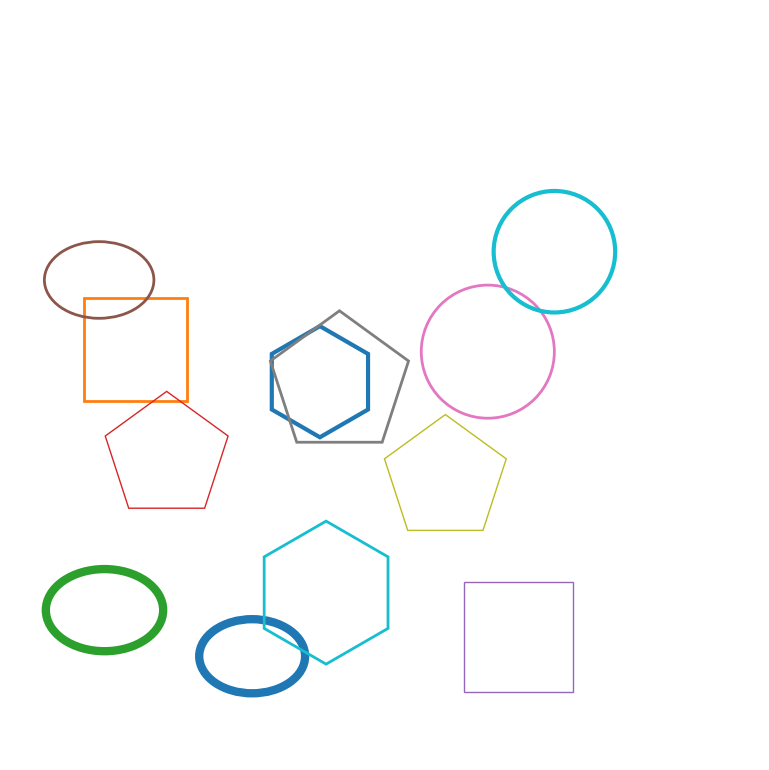[{"shape": "oval", "thickness": 3, "radius": 0.34, "center": [0.327, 0.148]}, {"shape": "hexagon", "thickness": 1.5, "radius": 0.36, "center": [0.415, 0.504]}, {"shape": "square", "thickness": 1, "radius": 0.33, "center": [0.176, 0.546]}, {"shape": "oval", "thickness": 3, "radius": 0.38, "center": [0.136, 0.208]}, {"shape": "pentagon", "thickness": 0.5, "radius": 0.42, "center": [0.216, 0.408]}, {"shape": "square", "thickness": 0.5, "radius": 0.35, "center": [0.673, 0.173]}, {"shape": "oval", "thickness": 1, "radius": 0.36, "center": [0.129, 0.636]}, {"shape": "circle", "thickness": 1, "radius": 0.43, "center": [0.634, 0.543]}, {"shape": "pentagon", "thickness": 1, "radius": 0.47, "center": [0.441, 0.502]}, {"shape": "pentagon", "thickness": 0.5, "radius": 0.42, "center": [0.578, 0.378]}, {"shape": "circle", "thickness": 1.5, "radius": 0.39, "center": [0.72, 0.673]}, {"shape": "hexagon", "thickness": 1, "radius": 0.46, "center": [0.424, 0.23]}]